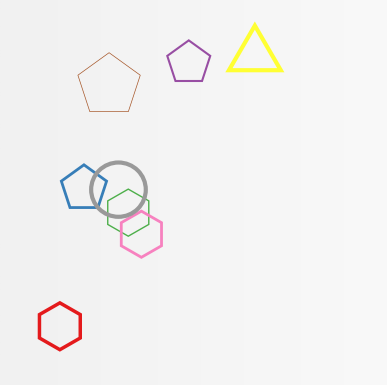[{"shape": "hexagon", "thickness": 2.5, "radius": 0.3, "center": [0.154, 0.153]}, {"shape": "pentagon", "thickness": 2, "radius": 0.31, "center": [0.217, 0.511]}, {"shape": "hexagon", "thickness": 1, "radius": 0.31, "center": [0.331, 0.448]}, {"shape": "pentagon", "thickness": 1.5, "radius": 0.29, "center": [0.487, 0.837]}, {"shape": "triangle", "thickness": 3, "radius": 0.39, "center": [0.658, 0.856]}, {"shape": "pentagon", "thickness": 0.5, "radius": 0.42, "center": [0.281, 0.779]}, {"shape": "hexagon", "thickness": 2, "radius": 0.3, "center": [0.365, 0.392]}, {"shape": "circle", "thickness": 3, "radius": 0.35, "center": [0.306, 0.507]}]